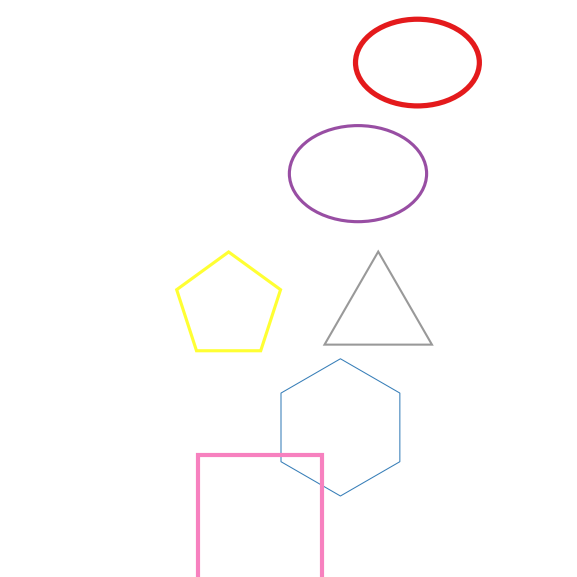[{"shape": "oval", "thickness": 2.5, "radius": 0.54, "center": [0.723, 0.891]}, {"shape": "hexagon", "thickness": 0.5, "radius": 0.59, "center": [0.589, 0.259]}, {"shape": "oval", "thickness": 1.5, "radius": 0.59, "center": [0.62, 0.698]}, {"shape": "pentagon", "thickness": 1.5, "radius": 0.47, "center": [0.396, 0.468]}, {"shape": "square", "thickness": 2, "radius": 0.54, "center": [0.45, 0.104]}, {"shape": "triangle", "thickness": 1, "radius": 0.54, "center": [0.655, 0.456]}]